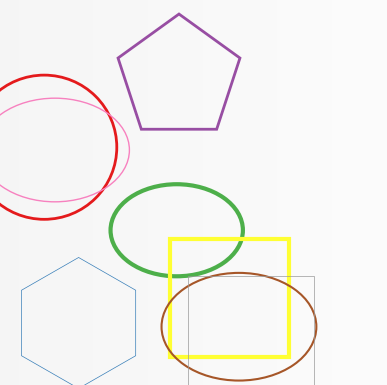[{"shape": "circle", "thickness": 2, "radius": 0.94, "center": [0.114, 0.618]}, {"shape": "hexagon", "thickness": 0.5, "radius": 0.85, "center": [0.203, 0.161]}, {"shape": "oval", "thickness": 3, "radius": 0.85, "center": [0.456, 0.402]}, {"shape": "pentagon", "thickness": 2, "radius": 0.83, "center": [0.462, 0.798]}, {"shape": "square", "thickness": 3, "radius": 0.77, "center": [0.593, 0.226]}, {"shape": "oval", "thickness": 1.5, "radius": 1.0, "center": [0.617, 0.151]}, {"shape": "oval", "thickness": 1, "radius": 0.96, "center": [0.142, 0.61]}, {"shape": "square", "thickness": 0.5, "radius": 0.81, "center": [0.648, 0.12]}]